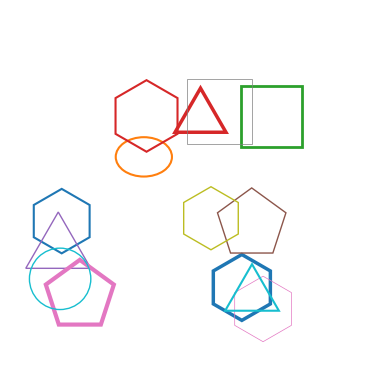[{"shape": "hexagon", "thickness": 2.5, "radius": 0.43, "center": [0.628, 0.253]}, {"shape": "hexagon", "thickness": 1.5, "radius": 0.42, "center": [0.16, 0.426]}, {"shape": "oval", "thickness": 1.5, "radius": 0.37, "center": [0.374, 0.593]}, {"shape": "square", "thickness": 2, "radius": 0.4, "center": [0.705, 0.697]}, {"shape": "triangle", "thickness": 2.5, "radius": 0.38, "center": [0.521, 0.695]}, {"shape": "hexagon", "thickness": 1.5, "radius": 0.46, "center": [0.381, 0.699]}, {"shape": "triangle", "thickness": 1, "radius": 0.49, "center": [0.151, 0.352]}, {"shape": "pentagon", "thickness": 1, "radius": 0.47, "center": [0.654, 0.418]}, {"shape": "hexagon", "thickness": 0.5, "radius": 0.43, "center": [0.683, 0.198]}, {"shape": "pentagon", "thickness": 3, "radius": 0.46, "center": [0.207, 0.232]}, {"shape": "square", "thickness": 0.5, "radius": 0.42, "center": [0.57, 0.71]}, {"shape": "hexagon", "thickness": 1, "radius": 0.41, "center": [0.548, 0.433]}, {"shape": "triangle", "thickness": 1.5, "radius": 0.4, "center": [0.655, 0.233]}, {"shape": "circle", "thickness": 1, "radius": 0.4, "center": [0.156, 0.276]}]